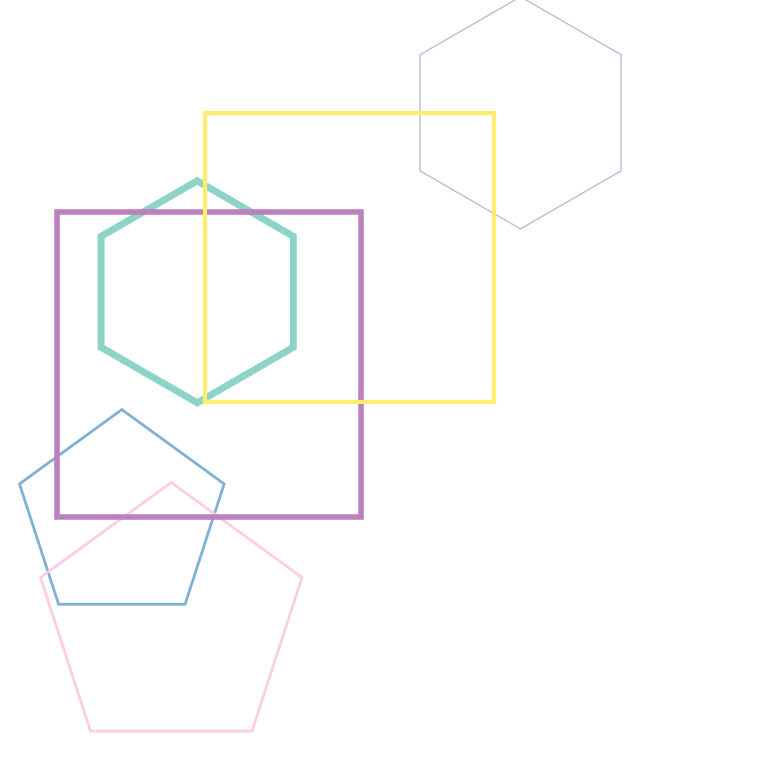[{"shape": "hexagon", "thickness": 2.5, "radius": 0.72, "center": [0.256, 0.621]}, {"shape": "hexagon", "thickness": 0.5, "radius": 0.75, "center": [0.676, 0.853]}, {"shape": "pentagon", "thickness": 1, "radius": 0.7, "center": [0.158, 0.328]}, {"shape": "pentagon", "thickness": 1, "radius": 0.89, "center": [0.222, 0.195]}, {"shape": "square", "thickness": 2, "radius": 0.99, "center": [0.272, 0.527]}, {"shape": "square", "thickness": 1.5, "radius": 0.94, "center": [0.454, 0.665]}]